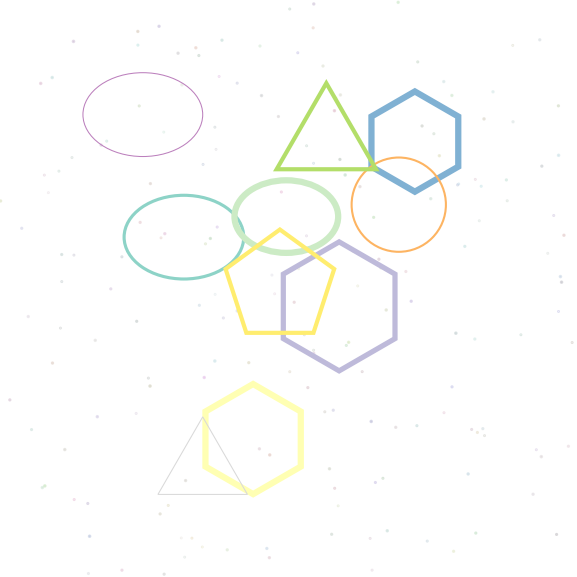[{"shape": "oval", "thickness": 1.5, "radius": 0.52, "center": [0.318, 0.588]}, {"shape": "hexagon", "thickness": 3, "radius": 0.48, "center": [0.438, 0.239]}, {"shape": "hexagon", "thickness": 2.5, "radius": 0.56, "center": [0.587, 0.469]}, {"shape": "hexagon", "thickness": 3, "radius": 0.43, "center": [0.718, 0.754]}, {"shape": "circle", "thickness": 1, "radius": 0.41, "center": [0.691, 0.645]}, {"shape": "triangle", "thickness": 2, "radius": 0.5, "center": [0.565, 0.756]}, {"shape": "triangle", "thickness": 0.5, "radius": 0.45, "center": [0.351, 0.188]}, {"shape": "oval", "thickness": 0.5, "radius": 0.52, "center": [0.247, 0.801]}, {"shape": "oval", "thickness": 3, "radius": 0.45, "center": [0.496, 0.624]}, {"shape": "pentagon", "thickness": 2, "radius": 0.49, "center": [0.485, 0.503]}]